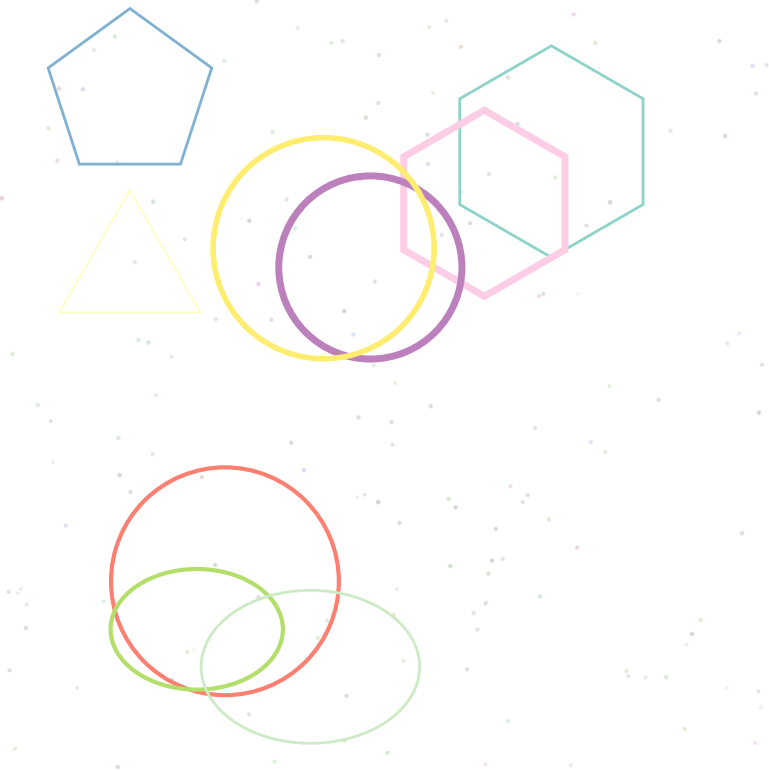[{"shape": "hexagon", "thickness": 1, "radius": 0.69, "center": [0.716, 0.803]}, {"shape": "triangle", "thickness": 0.5, "radius": 0.53, "center": [0.169, 0.647]}, {"shape": "circle", "thickness": 1.5, "radius": 0.74, "center": [0.292, 0.245]}, {"shape": "pentagon", "thickness": 1, "radius": 0.56, "center": [0.169, 0.877]}, {"shape": "oval", "thickness": 1.5, "radius": 0.56, "center": [0.256, 0.183]}, {"shape": "hexagon", "thickness": 2.5, "radius": 0.6, "center": [0.629, 0.736]}, {"shape": "circle", "thickness": 2.5, "radius": 0.59, "center": [0.481, 0.653]}, {"shape": "oval", "thickness": 1, "radius": 0.71, "center": [0.403, 0.134]}, {"shape": "circle", "thickness": 2, "radius": 0.72, "center": [0.42, 0.678]}]